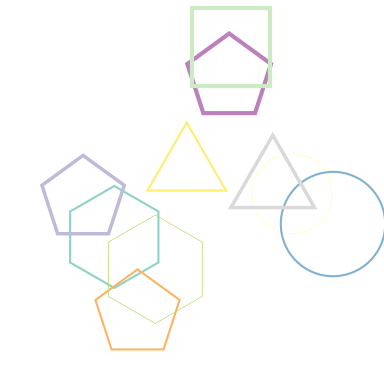[{"shape": "hexagon", "thickness": 1.5, "radius": 0.66, "center": [0.297, 0.384]}, {"shape": "circle", "thickness": 0.5, "radius": 0.52, "center": [0.758, 0.497]}, {"shape": "pentagon", "thickness": 2.5, "radius": 0.56, "center": [0.216, 0.484]}, {"shape": "circle", "thickness": 1.5, "radius": 0.68, "center": [0.865, 0.418]}, {"shape": "pentagon", "thickness": 1.5, "radius": 0.57, "center": [0.357, 0.185]}, {"shape": "hexagon", "thickness": 0.5, "radius": 0.7, "center": [0.403, 0.301]}, {"shape": "triangle", "thickness": 2.5, "radius": 0.63, "center": [0.708, 0.524]}, {"shape": "pentagon", "thickness": 3, "radius": 0.57, "center": [0.595, 0.799]}, {"shape": "square", "thickness": 3, "radius": 0.51, "center": [0.599, 0.879]}, {"shape": "triangle", "thickness": 1.5, "radius": 0.59, "center": [0.485, 0.564]}]